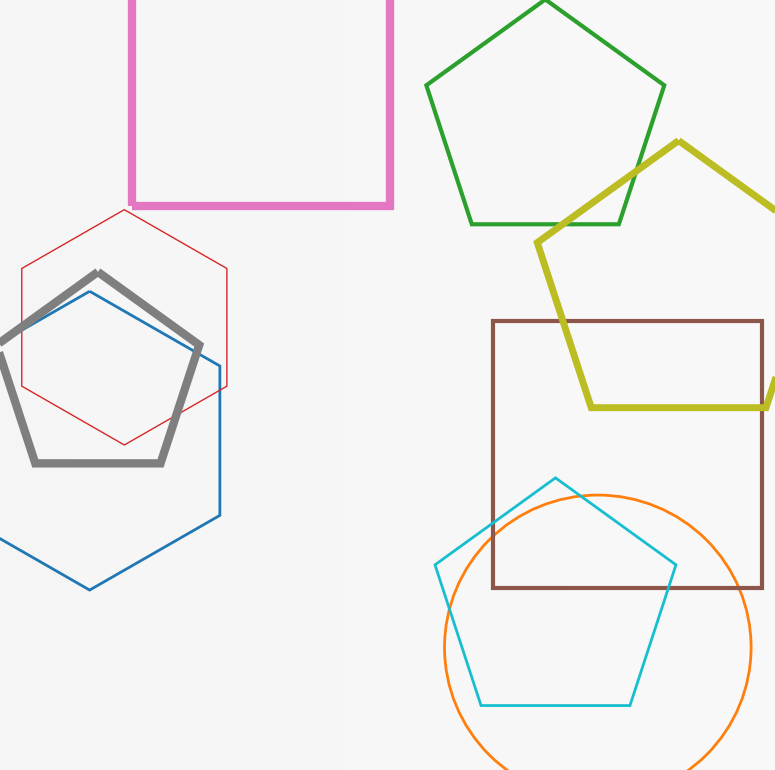[{"shape": "hexagon", "thickness": 1, "radius": 0.97, "center": [0.116, 0.428]}, {"shape": "circle", "thickness": 1, "radius": 0.99, "center": [0.771, 0.159]}, {"shape": "pentagon", "thickness": 1.5, "radius": 0.81, "center": [0.704, 0.839]}, {"shape": "hexagon", "thickness": 0.5, "radius": 0.76, "center": [0.16, 0.575]}, {"shape": "square", "thickness": 1.5, "radius": 0.87, "center": [0.809, 0.41]}, {"shape": "square", "thickness": 3, "radius": 0.83, "center": [0.337, 0.9]}, {"shape": "pentagon", "thickness": 3, "radius": 0.69, "center": [0.126, 0.509]}, {"shape": "pentagon", "thickness": 2.5, "radius": 0.96, "center": [0.876, 0.626]}, {"shape": "pentagon", "thickness": 1, "radius": 0.82, "center": [0.717, 0.216]}]